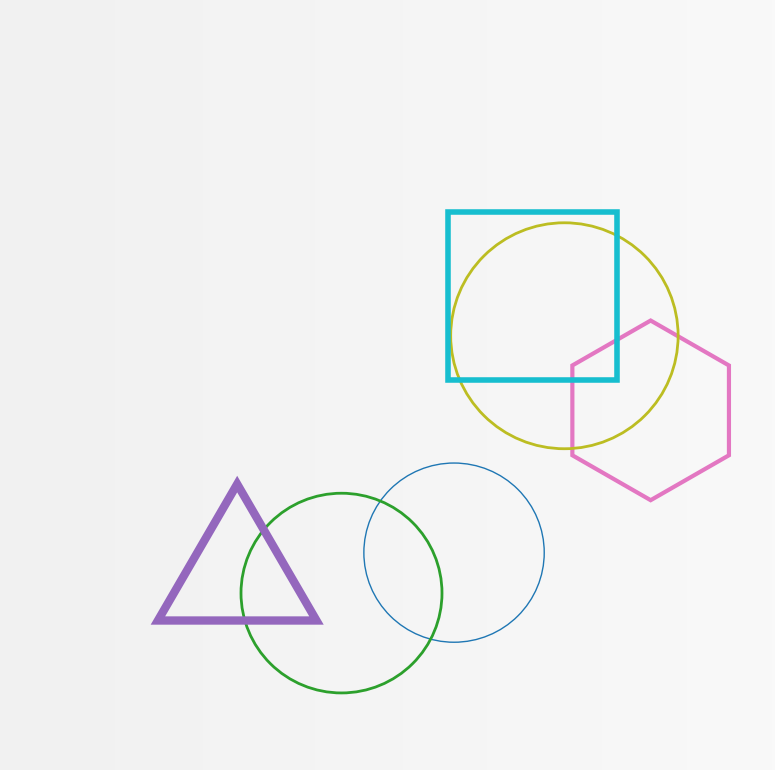[{"shape": "circle", "thickness": 0.5, "radius": 0.58, "center": [0.586, 0.282]}, {"shape": "circle", "thickness": 1, "radius": 0.65, "center": [0.441, 0.23]}, {"shape": "triangle", "thickness": 3, "radius": 0.59, "center": [0.306, 0.253]}, {"shape": "hexagon", "thickness": 1.5, "radius": 0.58, "center": [0.84, 0.467]}, {"shape": "circle", "thickness": 1, "radius": 0.73, "center": [0.728, 0.564]}, {"shape": "square", "thickness": 2, "radius": 0.55, "center": [0.687, 0.616]}]